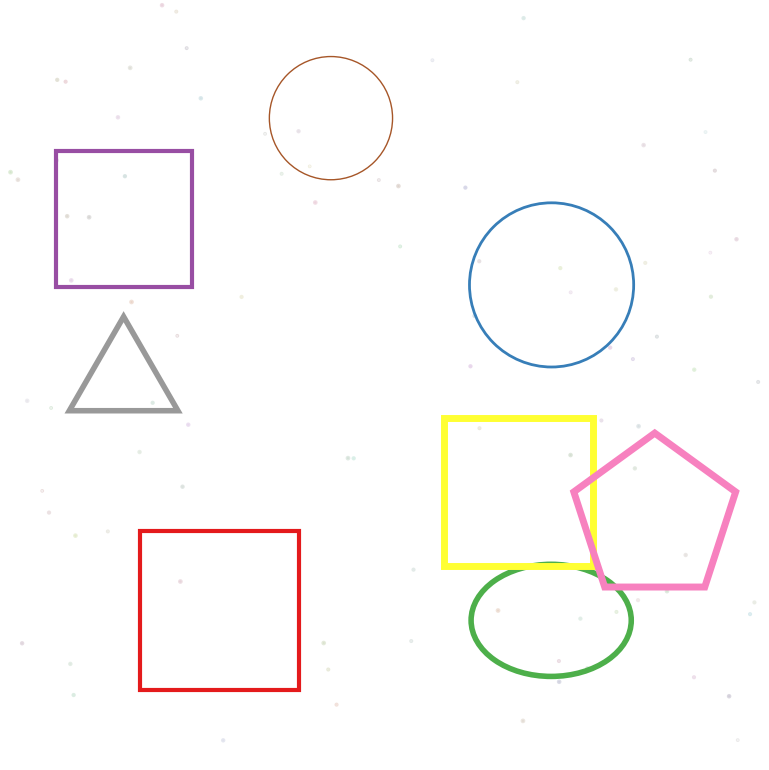[{"shape": "square", "thickness": 1.5, "radius": 0.51, "center": [0.285, 0.207]}, {"shape": "circle", "thickness": 1, "radius": 0.53, "center": [0.716, 0.63]}, {"shape": "oval", "thickness": 2, "radius": 0.52, "center": [0.716, 0.194]}, {"shape": "square", "thickness": 1.5, "radius": 0.44, "center": [0.161, 0.716]}, {"shape": "square", "thickness": 2.5, "radius": 0.48, "center": [0.673, 0.361]}, {"shape": "circle", "thickness": 0.5, "radius": 0.4, "center": [0.43, 0.847]}, {"shape": "pentagon", "thickness": 2.5, "radius": 0.55, "center": [0.85, 0.327]}, {"shape": "triangle", "thickness": 2, "radius": 0.41, "center": [0.161, 0.507]}]